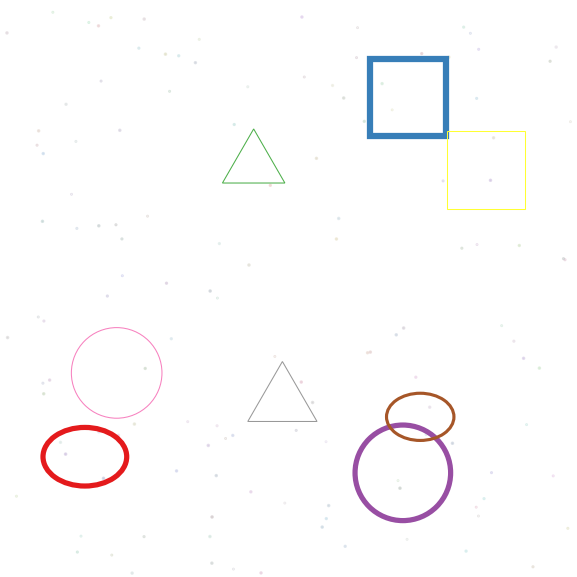[{"shape": "oval", "thickness": 2.5, "radius": 0.36, "center": [0.147, 0.208]}, {"shape": "square", "thickness": 3, "radius": 0.33, "center": [0.706, 0.83]}, {"shape": "triangle", "thickness": 0.5, "radius": 0.31, "center": [0.439, 0.713]}, {"shape": "circle", "thickness": 2.5, "radius": 0.41, "center": [0.698, 0.18]}, {"shape": "square", "thickness": 0.5, "radius": 0.34, "center": [0.841, 0.705]}, {"shape": "oval", "thickness": 1.5, "radius": 0.29, "center": [0.728, 0.277]}, {"shape": "circle", "thickness": 0.5, "radius": 0.39, "center": [0.202, 0.353]}, {"shape": "triangle", "thickness": 0.5, "radius": 0.35, "center": [0.489, 0.304]}]